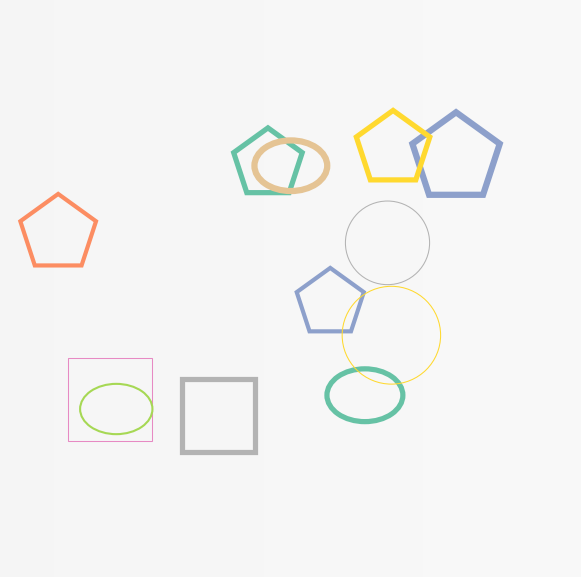[{"shape": "oval", "thickness": 2.5, "radius": 0.33, "center": [0.628, 0.315]}, {"shape": "pentagon", "thickness": 2.5, "radius": 0.31, "center": [0.461, 0.716]}, {"shape": "pentagon", "thickness": 2, "radius": 0.34, "center": [0.1, 0.595]}, {"shape": "pentagon", "thickness": 2, "radius": 0.3, "center": [0.568, 0.474]}, {"shape": "pentagon", "thickness": 3, "radius": 0.4, "center": [0.785, 0.726]}, {"shape": "square", "thickness": 0.5, "radius": 0.36, "center": [0.189, 0.307]}, {"shape": "oval", "thickness": 1, "radius": 0.31, "center": [0.2, 0.291]}, {"shape": "pentagon", "thickness": 2.5, "radius": 0.33, "center": [0.676, 0.741]}, {"shape": "circle", "thickness": 0.5, "radius": 0.42, "center": [0.673, 0.419]}, {"shape": "oval", "thickness": 3, "radius": 0.31, "center": [0.5, 0.712]}, {"shape": "square", "thickness": 2.5, "radius": 0.31, "center": [0.376, 0.28]}, {"shape": "circle", "thickness": 0.5, "radius": 0.36, "center": [0.667, 0.579]}]